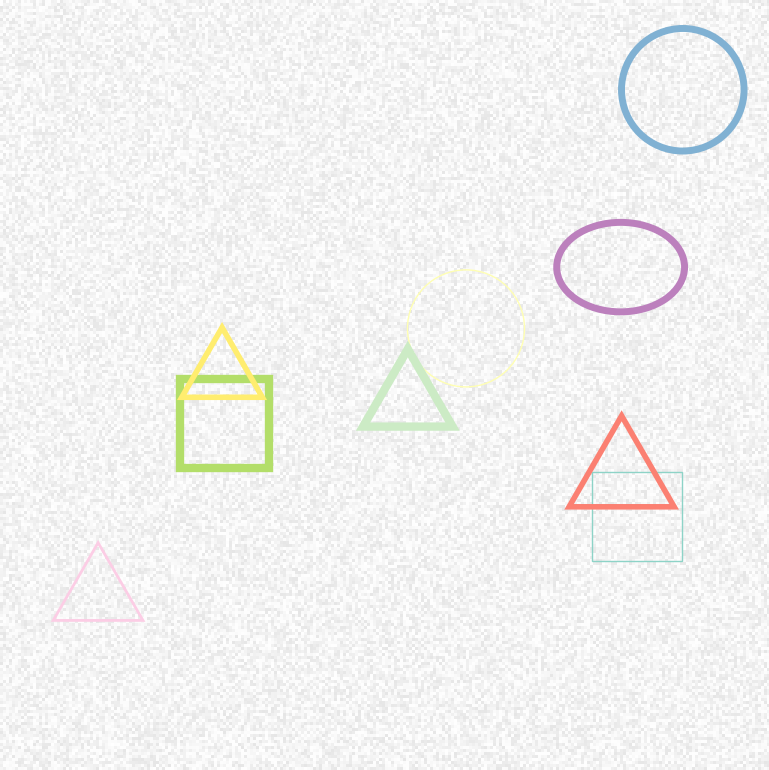[{"shape": "square", "thickness": 0.5, "radius": 0.29, "center": [0.827, 0.329]}, {"shape": "circle", "thickness": 0.5, "radius": 0.38, "center": [0.605, 0.574]}, {"shape": "triangle", "thickness": 2, "radius": 0.39, "center": [0.807, 0.381]}, {"shape": "circle", "thickness": 2.5, "radius": 0.4, "center": [0.887, 0.883]}, {"shape": "square", "thickness": 3, "radius": 0.29, "center": [0.291, 0.45]}, {"shape": "triangle", "thickness": 1, "radius": 0.34, "center": [0.127, 0.228]}, {"shape": "oval", "thickness": 2.5, "radius": 0.42, "center": [0.806, 0.653]}, {"shape": "triangle", "thickness": 3, "radius": 0.34, "center": [0.53, 0.48]}, {"shape": "triangle", "thickness": 2, "radius": 0.3, "center": [0.288, 0.514]}]